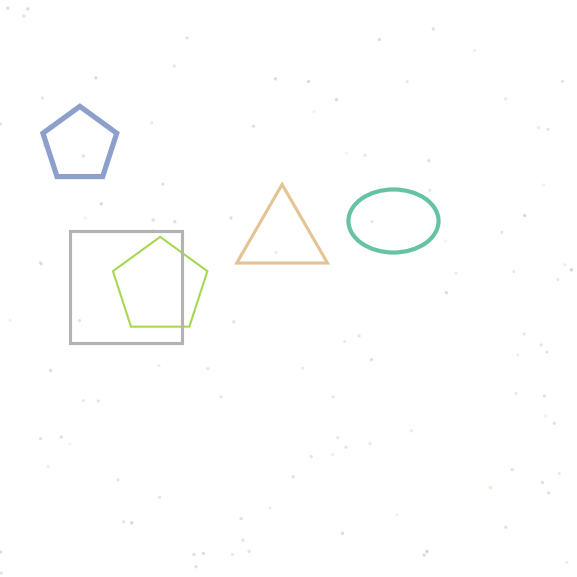[{"shape": "oval", "thickness": 2, "radius": 0.39, "center": [0.681, 0.616]}, {"shape": "pentagon", "thickness": 2.5, "radius": 0.34, "center": [0.138, 0.748]}, {"shape": "pentagon", "thickness": 1, "radius": 0.43, "center": [0.277, 0.503]}, {"shape": "triangle", "thickness": 1.5, "radius": 0.45, "center": [0.488, 0.589]}, {"shape": "square", "thickness": 1.5, "radius": 0.48, "center": [0.218, 0.502]}]